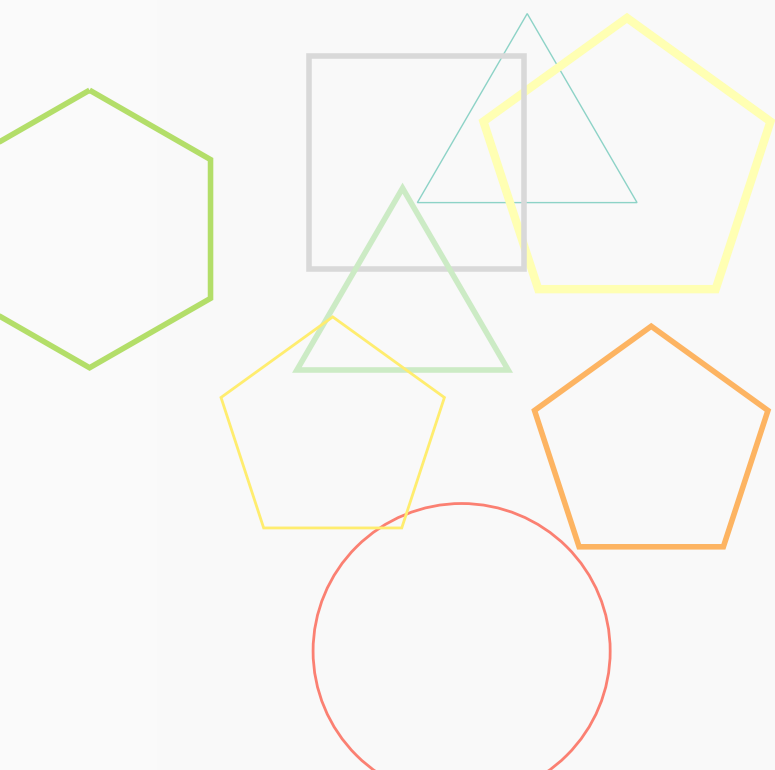[{"shape": "triangle", "thickness": 0.5, "radius": 0.82, "center": [0.68, 0.819]}, {"shape": "pentagon", "thickness": 3, "radius": 0.97, "center": [0.809, 0.782]}, {"shape": "circle", "thickness": 1, "radius": 0.96, "center": [0.596, 0.154]}, {"shape": "pentagon", "thickness": 2, "radius": 0.79, "center": [0.84, 0.418]}, {"shape": "hexagon", "thickness": 2, "radius": 0.9, "center": [0.116, 0.703]}, {"shape": "square", "thickness": 2, "radius": 0.69, "center": [0.537, 0.789]}, {"shape": "triangle", "thickness": 2, "radius": 0.79, "center": [0.519, 0.598]}, {"shape": "pentagon", "thickness": 1, "radius": 0.76, "center": [0.429, 0.437]}]